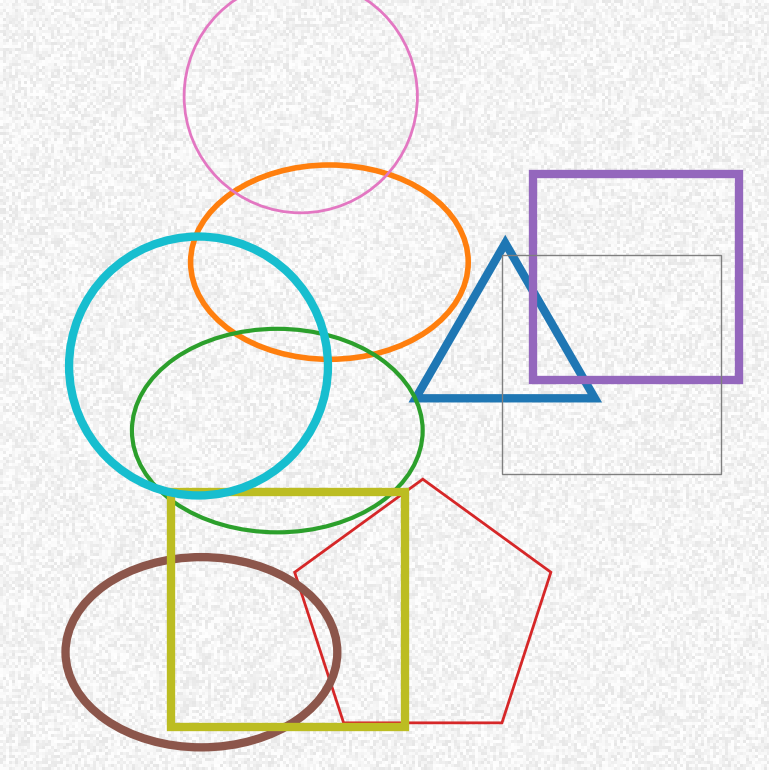[{"shape": "triangle", "thickness": 3, "radius": 0.67, "center": [0.656, 0.55]}, {"shape": "oval", "thickness": 2, "radius": 0.9, "center": [0.428, 0.66]}, {"shape": "oval", "thickness": 1.5, "radius": 0.94, "center": [0.36, 0.441]}, {"shape": "pentagon", "thickness": 1, "radius": 0.87, "center": [0.549, 0.203]}, {"shape": "square", "thickness": 3, "radius": 0.67, "center": [0.826, 0.64]}, {"shape": "oval", "thickness": 3, "radius": 0.88, "center": [0.262, 0.153]}, {"shape": "circle", "thickness": 1, "radius": 0.76, "center": [0.391, 0.875]}, {"shape": "square", "thickness": 0.5, "radius": 0.71, "center": [0.795, 0.526]}, {"shape": "square", "thickness": 3, "radius": 0.76, "center": [0.374, 0.208]}, {"shape": "circle", "thickness": 3, "radius": 0.84, "center": [0.258, 0.525]}]